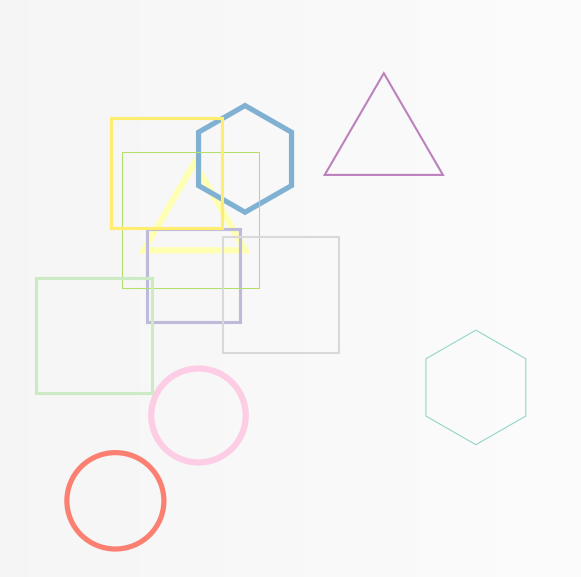[{"shape": "hexagon", "thickness": 0.5, "radius": 0.5, "center": [0.819, 0.328]}, {"shape": "triangle", "thickness": 3, "radius": 0.5, "center": [0.334, 0.616]}, {"shape": "square", "thickness": 1.5, "radius": 0.4, "center": [0.333, 0.522]}, {"shape": "circle", "thickness": 2.5, "radius": 0.42, "center": [0.199, 0.132]}, {"shape": "hexagon", "thickness": 2.5, "radius": 0.46, "center": [0.422, 0.724]}, {"shape": "square", "thickness": 0.5, "radius": 0.59, "center": [0.327, 0.617]}, {"shape": "circle", "thickness": 3, "radius": 0.41, "center": [0.341, 0.28]}, {"shape": "square", "thickness": 1, "radius": 0.5, "center": [0.483, 0.488]}, {"shape": "triangle", "thickness": 1, "radius": 0.59, "center": [0.66, 0.755]}, {"shape": "square", "thickness": 1.5, "radius": 0.5, "center": [0.162, 0.419]}, {"shape": "square", "thickness": 1.5, "radius": 0.48, "center": [0.286, 0.699]}]